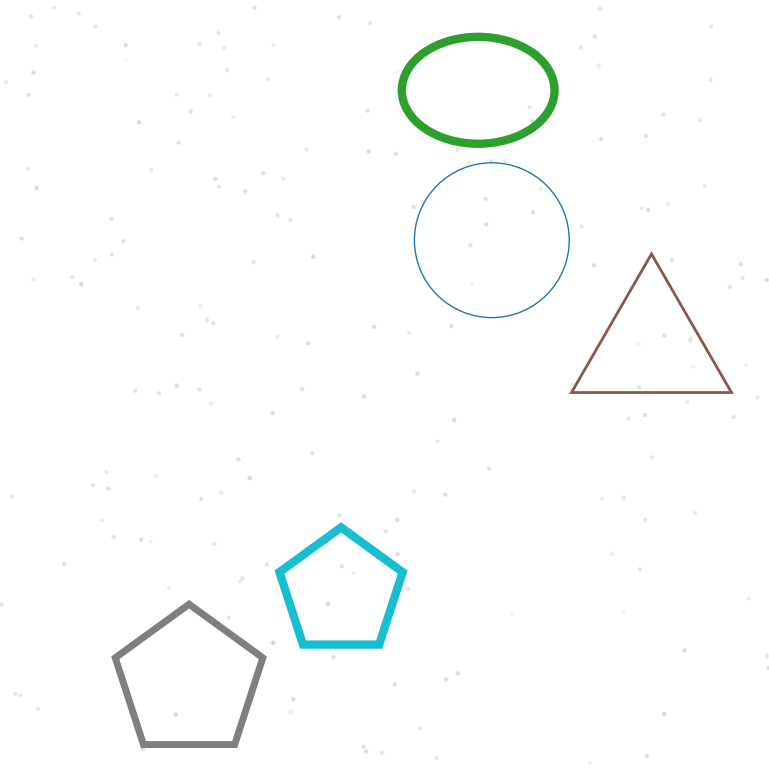[{"shape": "circle", "thickness": 0.5, "radius": 0.5, "center": [0.639, 0.688]}, {"shape": "oval", "thickness": 3, "radius": 0.5, "center": [0.621, 0.883]}, {"shape": "triangle", "thickness": 1, "radius": 0.6, "center": [0.846, 0.55]}, {"shape": "pentagon", "thickness": 2.5, "radius": 0.5, "center": [0.246, 0.115]}, {"shape": "pentagon", "thickness": 3, "radius": 0.42, "center": [0.443, 0.231]}]